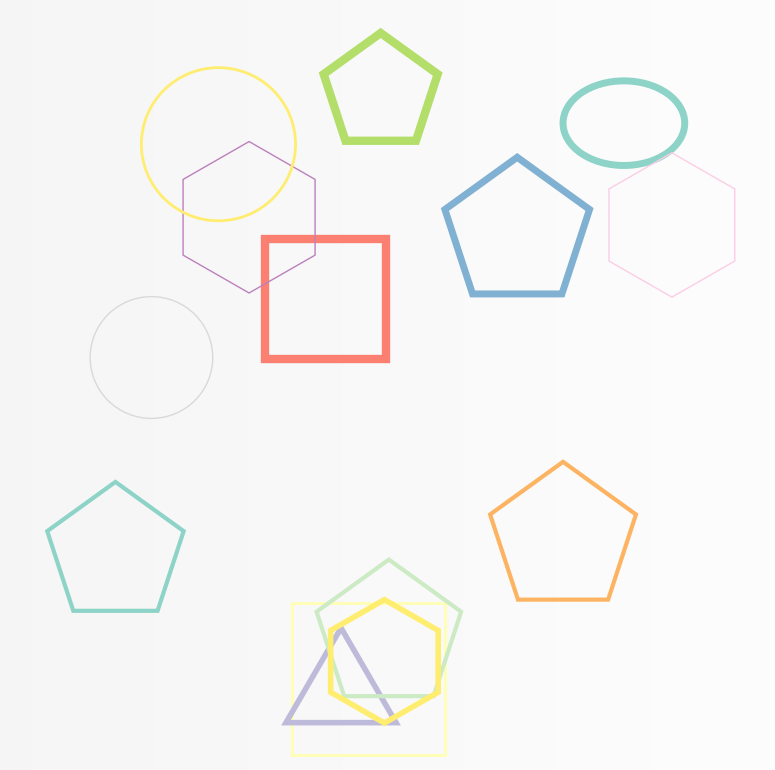[{"shape": "pentagon", "thickness": 1.5, "radius": 0.46, "center": [0.149, 0.282]}, {"shape": "oval", "thickness": 2.5, "radius": 0.39, "center": [0.805, 0.84]}, {"shape": "square", "thickness": 1, "radius": 0.49, "center": [0.476, 0.118]}, {"shape": "triangle", "thickness": 2, "radius": 0.41, "center": [0.44, 0.102]}, {"shape": "square", "thickness": 3, "radius": 0.39, "center": [0.42, 0.611]}, {"shape": "pentagon", "thickness": 2.5, "radius": 0.49, "center": [0.667, 0.698]}, {"shape": "pentagon", "thickness": 1.5, "radius": 0.49, "center": [0.727, 0.301]}, {"shape": "pentagon", "thickness": 3, "radius": 0.39, "center": [0.491, 0.88]}, {"shape": "hexagon", "thickness": 0.5, "radius": 0.47, "center": [0.867, 0.708]}, {"shape": "circle", "thickness": 0.5, "radius": 0.4, "center": [0.195, 0.536]}, {"shape": "hexagon", "thickness": 0.5, "radius": 0.49, "center": [0.321, 0.718]}, {"shape": "pentagon", "thickness": 1.5, "radius": 0.49, "center": [0.502, 0.175]}, {"shape": "circle", "thickness": 1, "radius": 0.5, "center": [0.282, 0.813]}, {"shape": "hexagon", "thickness": 2, "radius": 0.4, "center": [0.496, 0.141]}]